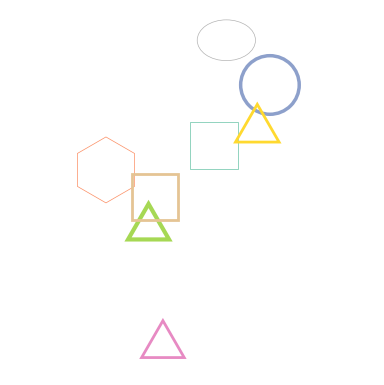[{"shape": "square", "thickness": 0.5, "radius": 0.31, "center": [0.556, 0.621]}, {"shape": "hexagon", "thickness": 0.5, "radius": 0.43, "center": [0.275, 0.559]}, {"shape": "circle", "thickness": 2.5, "radius": 0.38, "center": [0.701, 0.779]}, {"shape": "triangle", "thickness": 2, "radius": 0.32, "center": [0.423, 0.103]}, {"shape": "triangle", "thickness": 3, "radius": 0.31, "center": [0.386, 0.409]}, {"shape": "triangle", "thickness": 2, "radius": 0.33, "center": [0.668, 0.664]}, {"shape": "square", "thickness": 2, "radius": 0.3, "center": [0.403, 0.488]}, {"shape": "oval", "thickness": 0.5, "radius": 0.38, "center": [0.588, 0.895]}]